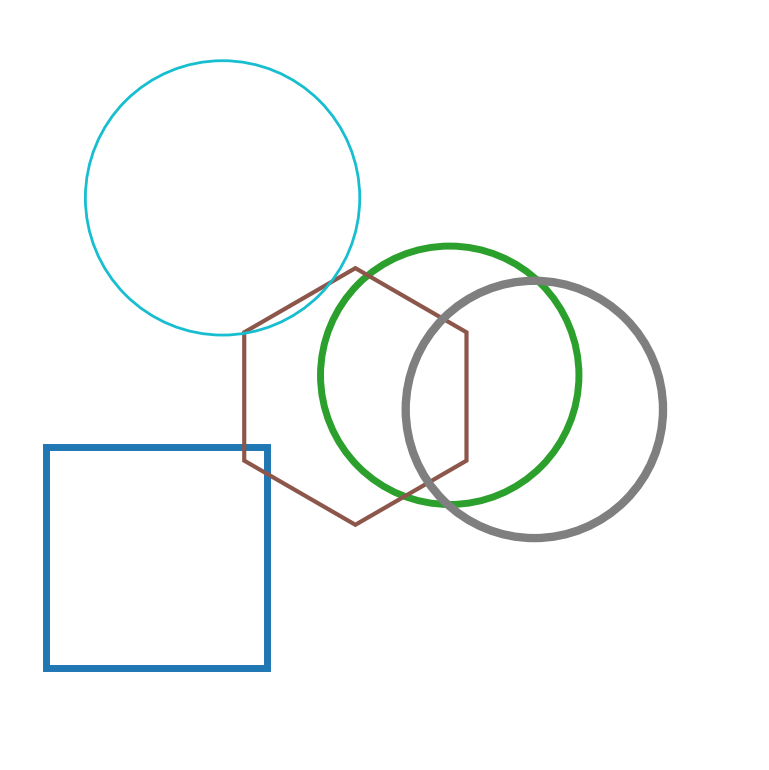[{"shape": "square", "thickness": 2.5, "radius": 0.72, "center": [0.204, 0.276]}, {"shape": "circle", "thickness": 2.5, "radius": 0.84, "center": [0.584, 0.513]}, {"shape": "hexagon", "thickness": 1.5, "radius": 0.83, "center": [0.462, 0.485]}, {"shape": "circle", "thickness": 3, "radius": 0.84, "center": [0.694, 0.468]}, {"shape": "circle", "thickness": 1, "radius": 0.89, "center": [0.289, 0.743]}]